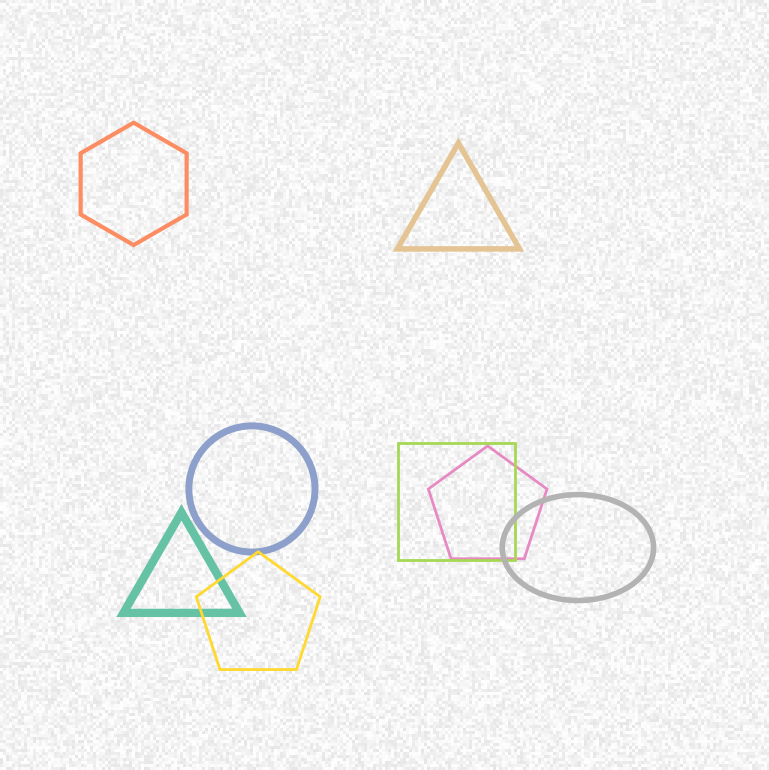[{"shape": "triangle", "thickness": 3, "radius": 0.44, "center": [0.236, 0.248]}, {"shape": "hexagon", "thickness": 1.5, "radius": 0.4, "center": [0.174, 0.761]}, {"shape": "circle", "thickness": 2.5, "radius": 0.41, "center": [0.327, 0.365]}, {"shape": "pentagon", "thickness": 1, "radius": 0.4, "center": [0.633, 0.34]}, {"shape": "square", "thickness": 1, "radius": 0.38, "center": [0.593, 0.349]}, {"shape": "pentagon", "thickness": 1, "radius": 0.42, "center": [0.335, 0.199]}, {"shape": "triangle", "thickness": 2, "radius": 0.46, "center": [0.595, 0.723]}, {"shape": "oval", "thickness": 2, "radius": 0.49, "center": [0.751, 0.289]}]